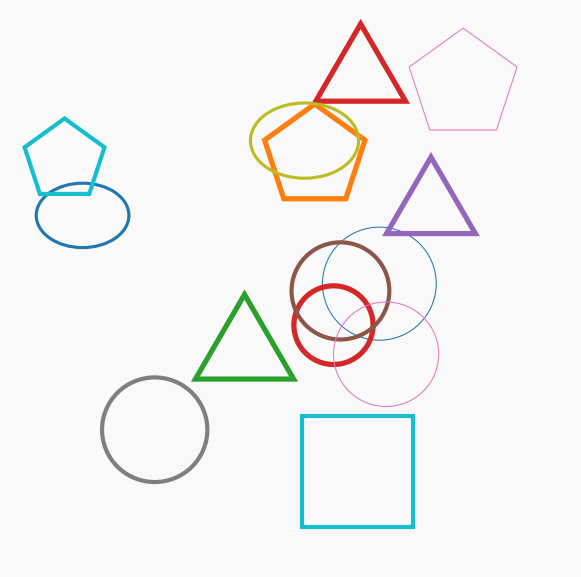[{"shape": "circle", "thickness": 0.5, "radius": 0.49, "center": [0.653, 0.508]}, {"shape": "oval", "thickness": 1.5, "radius": 0.4, "center": [0.142, 0.626]}, {"shape": "pentagon", "thickness": 2.5, "radius": 0.45, "center": [0.542, 0.728]}, {"shape": "triangle", "thickness": 2.5, "radius": 0.49, "center": [0.421, 0.392]}, {"shape": "circle", "thickness": 2.5, "radius": 0.34, "center": [0.574, 0.436]}, {"shape": "triangle", "thickness": 2.5, "radius": 0.45, "center": [0.621, 0.869]}, {"shape": "triangle", "thickness": 2.5, "radius": 0.44, "center": [0.741, 0.639]}, {"shape": "circle", "thickness": 2, "radius": 0.42, "center": [0.586, 0.495]}, {"shape": "pentagon", "thickness": 0.5, "radius": 0.49, "center": [0.797, 0.853]}, {"shape": "circle", "thickness": 0.5, "radius": 0.45, "center": [0.664, 0.386]}, {"shape": "circle", "thickness": 2, "radius": 0.45, "center": [0.266, 0.255]}, {"shape": "oval", "thickness": 1.5, "radius": 0.47, "center": [0.524, 0.756]}, {"shape": "pentagon", "thickness": 2, "radius": 0.36, "center": [0.111, 0.722]}, {"shape": "square", "thickness": 2, "radius": 0.48, "center": [0.615, 0.183]}]